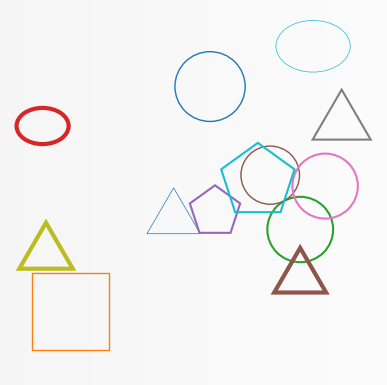[{"shape": "circle", "thickness": 1, "radius": 0.45, "center": [0.542, 0.775]}, {"shape": "triangle", "thickness": 0.5, "radius": 0.4, "center": [0.448, 0.433]}, {"shape": "square", "thickness": 1, "radius": 0.5, "center": [0.182, 0.191]}, {"shape": "circle", "thickness": 1.5, "radius": 0.42, "center": [0.775, 0.404]}, {"shape": "oval", "thickness": 3, "radius": 0.34, "center": [0.11, 0.673]}, {"shape": "pentagon", "thickness": 1.5, "radius": 0.34, "center": [0.555, 0.45]}, {"shape": "triangle", "thickness": 3, "radius": 0.39, "center": [0.775, 0.279]}, {"shape": "circle", "thickness": 1, "radius": 0.38, "center": [0.697, 0.545]}, {"shape": "circle", "thickness": 1.5, "radius": 0.42, "center": [0.839, 0.517]}, {"shape": "triangle", "thickness": 1.5, "radius": 0.43, "center": [0.882, 0.681]}, {"shape": "triangle", "thickness": 3, "radius": 0.4, "center": [0.119, 0.342]}, {"shape": "oval", "thickness": 0.5, "radius": 0.48, "center": [0.808, 0.88]}, {"shape": "pentagon", "thickness": 1.5, "radius": 0.5, "center": [0.665, 0.529]}]